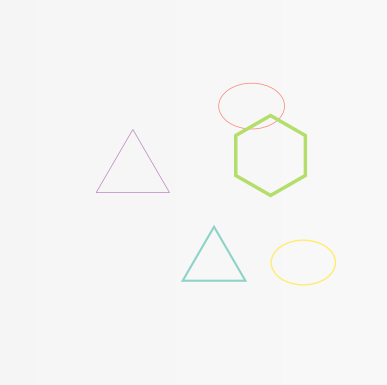[{"shape": "triangle", "thickness": 1.5, "radius": 0.47, "center": [0.552, 0.318]}, {"shape": "oval", "thickness": 0.5, "radius": 0.42, "center": [0.649, 0.724]}, {"shape": "hexagon", "thickness": 2.5, "radius": 0.52, "center": [0.698, 0.596]}, {"shape": "triangle", "thickness": 0.5, "radius": 0.55, "center": [0.343, 0.554]}, {"shape": "oval", "thickness": 1, "radius": 0.41, "center": [0.783, 0.318]}]